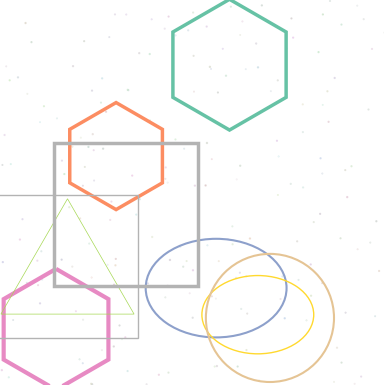[{"shape": "hexagon", "thickness": 2.5, "radius": 0.85, "center": [0.596, 0.832]}, {"shape": "hexagon", "thickness": 2.5, "radius": 0.69, "center": [0.302, 0.595]}, {"shape": "oval", "thickness": 1.5, "radius": 0.91, "center": [0.561, 0.252]}, {"shape": "hexagon", "thickness": 3, "radius": 0.79, "center": [0.146, 0.145]}, {"shape": "triangle", "thickness": 0.5, "radius": 1.0, "center": [0.175, 0.284]}, {"shape": "oval", "thickness": 1, "radius": 0.73, "center": [0.67, 0.183]}, {"shape": "circle", "thickness": 1.5, "radius": 0.83, "center": [0.701, 0.174]}, {"shape": "square", "thickness": 1, "radius": 0.93, "center": [0.174, 0.307]}, {"shape": "square", "thickness": 2.5, "radius": 0.93, "center": [0.327, 0.443]}]